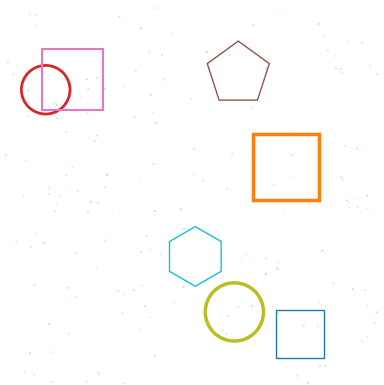[{"shape": "square", "thickness": 1, "radius": 0.31, "center": [0.779, 0.132]}, {"shape": "square", "thickness": 2.5, "radius": 0.43, "center": [0.743, 0.567]}, {"shape": "circle", "thickness": 2, "radius": 0.32, "center": [0.119, 0.767]}, {"shape": "pentagon", "thickness": 1, "radius": 0.42, "center": [0.619, 0.809]}, {"shape": "square", "thickness": 1.5, "radius": 0.4, "center": [0.189, 0.794]}, {"shape": "circle", "thickness": 2.5, "radius": 0.38, "center": [0.609, 0.19]}, {"shape": "hexagon", "thickness": 1, "radius": 0.39, "center": [0.507, 0.334]}]